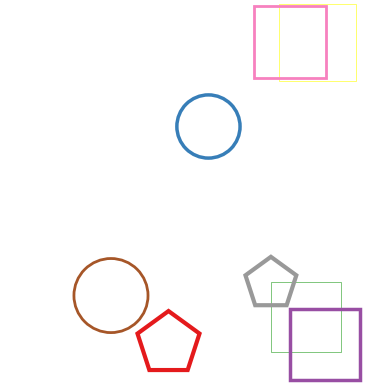[{"shape": "pentagon", "thickness": 3, "radius": 0.42, "center": [0.438, 0.107]}, {"shape": "circle", "thickness": 2.5, "radius": 0.41, "center": [0.541, 0.671]}, {"shape": "square", "thickness": 0.5, "radius": 0.46, "center": [0.795, 0.176]}, {"shape": "square", "thickness": 2.5, "radius": 0.46, "center": [0.844, 0.105]}, {"shape": "square", "thickness": 0.5, "radius": 0.5, "center": [0.824, 0.89]}, {"shape": "circle", "thickness": 2, "radius": 0.48, "center": [0.288, 0.232]}, {"shape": "square", "thickness": 2, "radius": 0.47, "center": [0.753, 0.891]}, {"shape": "pentagon", "thickness": 3, "radius": 0.35, "center": [0.704, 0.263]}]